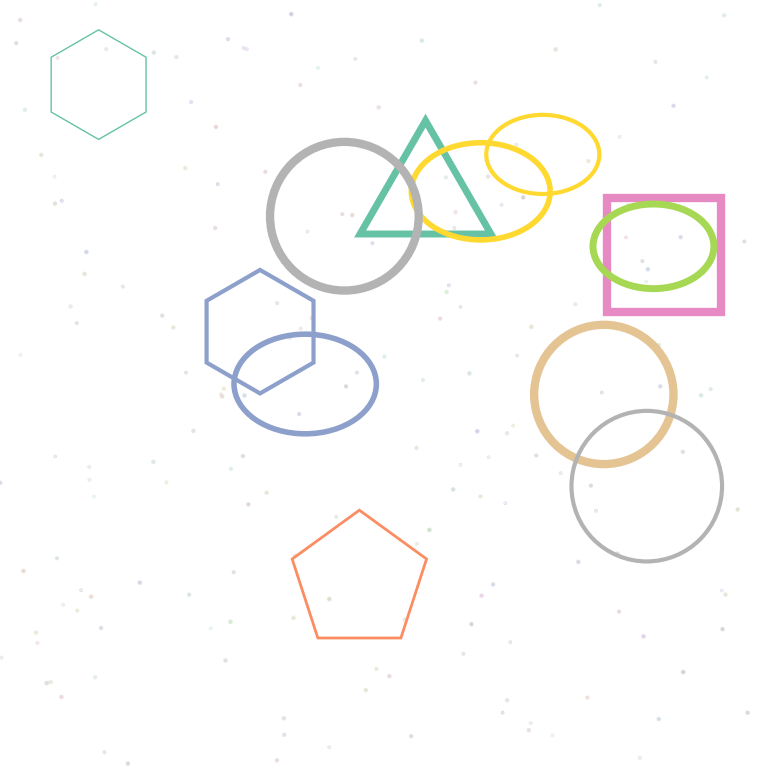[{"shape": "triangle", "thickness": 2.5, "radius": 0.49, "center": [0.553, 0.745]}, {"shape": "hexagon", "thickness": 0.5, "radius": 0.36, "center": [0.128, 0.89]}, {"shape": "pentagon", "thickness": 1, "radius": 0.46, "center": [0.467, 0.246]}, {"shape": "hexagon", "thickness": 1.5, "radius": 0.4, "center": [0.338, 0.569]}, {"shape": "oval", "thickness": 2, "radius": 0.46, "center": [0.396, 0.501]}, {"shape": "square", "thickness": 3, "radius": 0.37, "center": [0.863, 0.669]}, {"shape": "oval", "thickness": 2.5, "radius": 0.39, "center": [0.849, 0.68]}, {"shape": "oval", "thickness": 1.5, "radius": 0.37, "center": [0.705, 0.799]}, {"shape": "oval", "thickness": 2, "radius": 0.45, "center": [0.624, 0.752]}, {"shape": "circle", "thickness": 3, "radius": 0.45, "center": [0.784, 0.488]}, {"shape": "circle", "thickness": 3, "radius": 0.48, "center": [0.447, 0.719]}, {"shape": "circle", "thickness": 1.5, "radius": 0.49, "center": [0.84, 0.369]}]